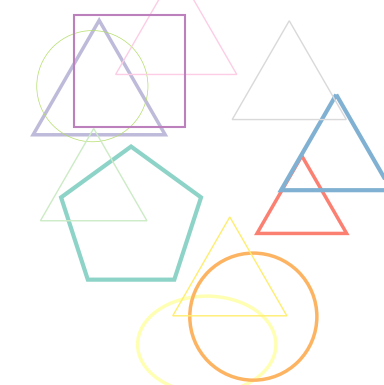[{"shape": "pentagon", "thickness": 3, "radius": 0.96, "center": [0.34, 0.428]}, {"shape": "oval", "thickness": 2.5, "radius": 0.9, "center": [0.537, 0.105]}, {"shape": "triangle", "thickness": 2.5, "radius": 0.99, "center": [0.258, 0.749]}, {"shape": "triangle", "thickness": 2.5, "radius": 0.67, "center": [0.784, 0.461]}, {"shape": "triangle", "thickness": 3, "radius": 0.83, "center": [0.873, 0.589]}, {"shape": "circle", "thickness": 2.5, "radius": 0.83, "center": [0.658, 0.178]}, {"shape": "circle", "thickness": 0.5, "radius": 0.72, "center": [0.24, 0.776]}, {"shape": "triangle", "thickness": 1, "radius": 0.91, "center": [0.458, 0.897]}, {"shape": "triangle", "thickness": 1, "radius": 0.86, "center": [0.751, 0.775]}, {"shape": "square", "thickness": 1.5, "radius": 0.72, "center": [0.337, 0.815]}, {"shape": "triangle", "thickness": 1, "radius": 0.8, "center": [0.243, 0.506]}, {"shape": "triangle", "thickness": 1, "radius": 0.86, "center": [0.597, 0.265]}]